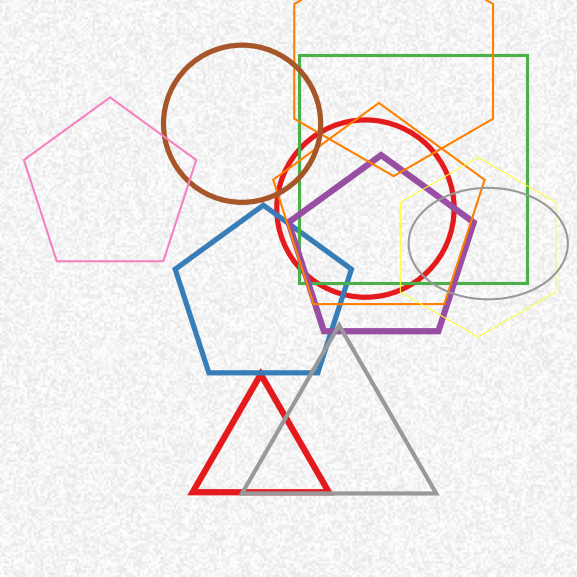[{"shape": "circle", "thickness": 2.5, "radius": 0.77, "center": [0.633, 0.638]}, {"shape": "triangle", "thickness": 3, "radius": 0.68, "center": [0.452, 0.215]}, {"shape": "pentagon", "thickness": 2.5, "radius": 0.8, "center": [0.456, 0.483]}, {"shape": "square", "thickness": 1.5, "radius": 0.99, "center": [0.715, 0.706]}, {"shape": "pentagon", "thickness": 3, "radius": 0.84, "center": [0.66, 0.562]}, {"shape": "pentagon", "thickness": 1, "radius": 0.96, "center": [0.656, 0.628]}, {"shape": "hexagon", "thickness": 1, "radius": 0.99, "center": [0.682, 0.893]}, {"shape": "hexagon", "thickness": 0.5, "radius": 0.78, "center": [0.828, 0.571]}, {"shape": "circle", "thickness": 2.5, "radius": 0.68, "center": [0.419, 0.785]}, {"shape": "pentagon", "thickness": 1, "radius": 0.78, "center": [0.191, 0.674]}, {"shape": "oval", "thickness": 1, "radius": 0.69, "center": [0.845, 0.577]}, {"shape": "triangle", "thickness": 2, "radius": 0.97, "center": [0.587, 0.242]}]